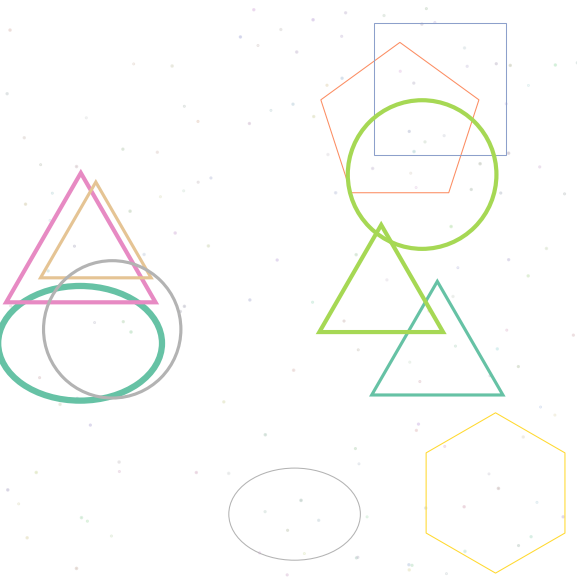[{"shape": "triangle", "thickness": 1.5, "radius": 0.66, "center": [0.757, 0.381]}, {"shape": "oval", "thickness": 3, "radius": 0.71, "center": [0.139, 0.405]}, {"shape": "pentagon", "thickness": 0.5, "radius": 0.72, "center": [0.692, 0.782]}, {"shape": "square", "thickness": 0.5, "radius": 0.57, "center": [0.762, 0.845]}, {"shape": "triangle", "thickness": 2, "radius": 0.75, "center": [0.14, 0.55]}, {"shape": "triangle", "thickness": 2, "radius": 0.62, "center": [0.66, 0.486]}, {"shape": "circle", "thickness": 2, "radius": 0.64, "center": [0.731, 0.697]}, {"shape": "hexagon", "thickness": 0.5, "radius": 0.69, "center": [0.858, 0.146]}, {"shape": "triangle", "thickness": 1.5, "radius": 0.55, "center": [0.166, 0.573]}, {"shape": "circle", "thickness": 1.5, "radius": 0.59, "center": [0.194, 0.429]}, {"shape": "oval", "thickness": 0.5, "radius": 0.57, "center": [0.51, 0.109]}]